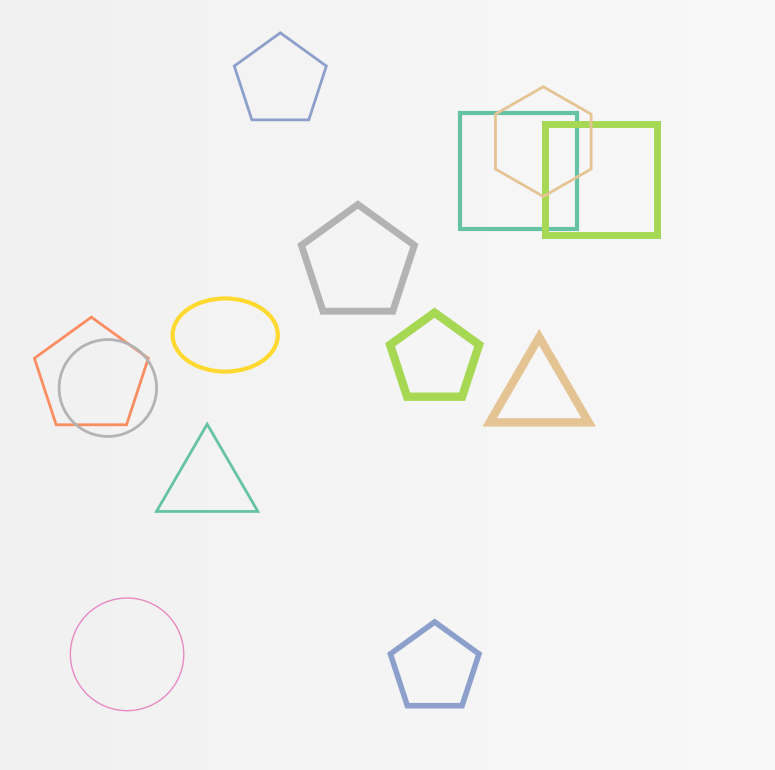[{"shape": "triangle", "thickness": 1, "radius": 0.38, "center": [0.267, 0.374]}, {"shape": "square", "thickness": 1.5, "radius": 0.38, "center": [0.669, 0.778]}, {"shape": "pentagon", "thickness": 1, "radius": 0.39, "center": [0.118, 0.511]}, {"shape": "pentagon", "thickness": 2, "radius": 0.3, "center": [0.561, 0.132]}, {"shape": "pentagon", "thickness": 1, "radius": 0.31, "center": [0.362, 0.895]}, {"shape": "circle", "thickness": 0.5, "radius": 0.37, "center": [0.164, 0.15]}, {"shape": "pentagon", "thickness": 3, "radius": 0.3, "center": [0.561, 0.534]}, {"shape": "square", "thickness": 2.5, "radius": 0.36, "center": [0.776, 0.767]}, {"shape": "oval", "thickness": 1.5, "radius": 0.34, "center": [0.291, 0.565]}, {"shape": "hexagon", "thickness": 1, "radius": 0.36, "center": [0.701, 0.816]}, {"shape": "triangle", "thickness": 3, "radius": 0.37, "center": [0.696, 0.488]}, {"shape": "circle", "thickness": 1, "radius": 0.31, "center": [0.139, 0.496]}, {"shape": "pentagon", "thickness": 2.5, "radius": 0.38, "center": [0.462, 0.658]}]